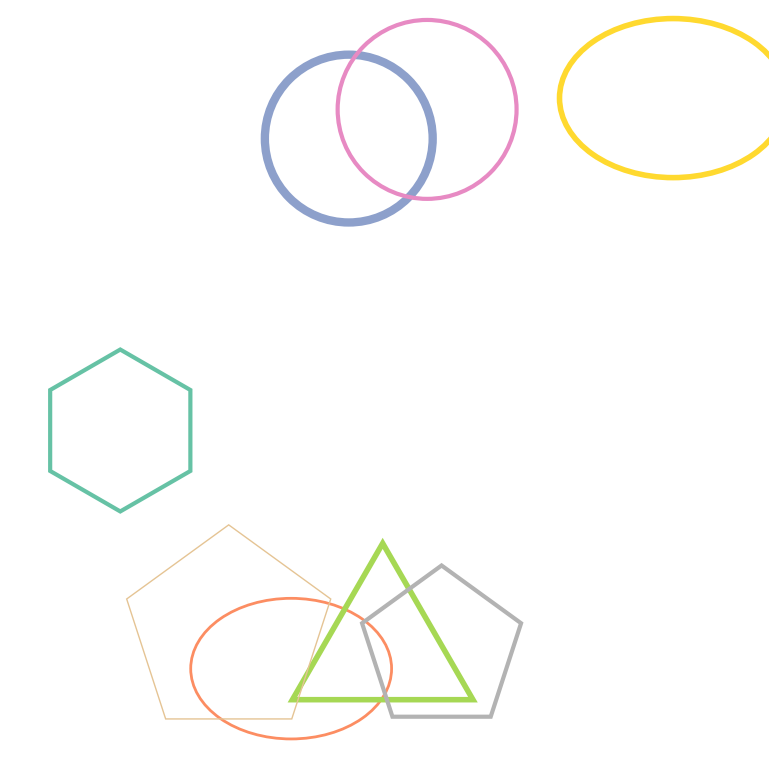[{"shape": "hexagon", "thickness": 1.5, "radius": 0.53, "center": [0.156, 0.441]}, {"shape": "oval", "thickness": 1, "radius": 0.65, "center": [0.378, 0.132]}, {"shape": "circle", "thickness": 3, "radius": 0.54, "center": [0.453, 0.82]}, {"shape": "circle", "thickness": 1.5, "radius": 0.58, "center": [0.555, 0.858]}, {"shape": "triangle", "thickness": 2, "radius": 0.68, "center": [0.497, 0.159]}, {"shape": "oval", "thickness": 2, "radius": 0.74, "center": [0.874, 0.873]}, {"shape": "pentagon", "thickness": 0.5, "radius": 0.7, "center": [0.297, 0.179]}, {"shape": "pentagon", "thickness": 1.5, "radius": 0.54, "center": [0.573, 0.157]}]